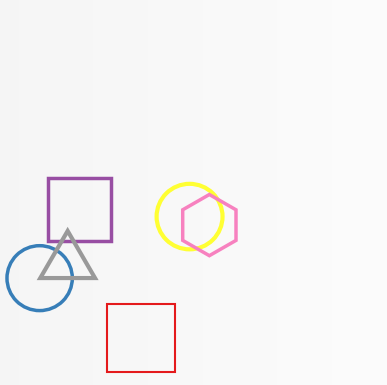[{"shape": "square", "thickness": 1.5, "radius": 0.44, "center": [0.365, 0.122]}, {"shape": "circle", "thickness": 2.5, "radius": 0.42, "center": [0.102, 0.278]}, {"shape": "square", "thickness": 2.5, "radius": 0.41, "center": [0.205, 0.456]}, {"shape": "circle", "thickness": 3, "radius": 0.43, "center": [0.489, 0.437]}, {"shape": "hexagon", "thickness": 2.5, "radius": 0.4, "center": [0.54, 0.415]}, {"shape": "triangle", "thickness": 3, "radius": 0.41, "center": [0.175, 0.319]}]